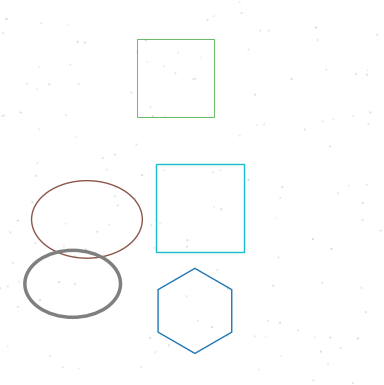[{"shape": "hexagon", "thickness": 1, "radius": 0.55, "center": [0.506, 0.193]}, {"shape": "square", "thickness": 0.5, "radius": 0.5, "center": [0.456, 0.798]}, {"shape": "oval", "thickness": 1, "radius": 0.72, "center": [0.226, 0.43]}, {"shape": "oval", "thickness": 2.5, "radius": 0.62, "center": [0.189, 0.263]}, {"shape": "square", "thickness": 1, "radius": 0.57, "center": [0.519, 0.46]}]